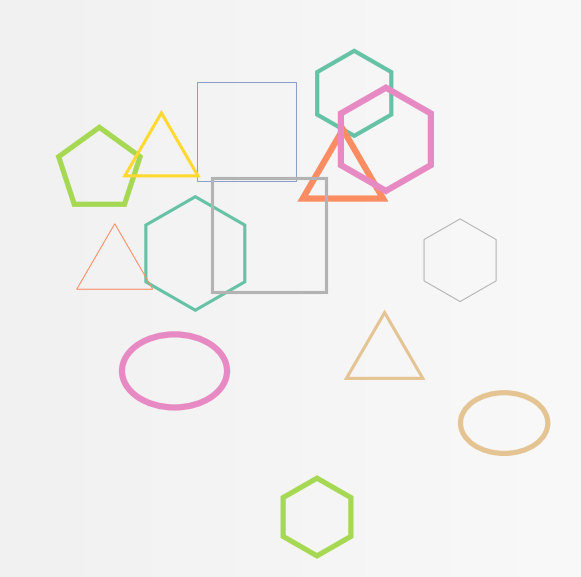[{"shape": "hexagon", "thickness": 1.5, "radius": 0.49, "center": [0.336, 0.56]}, {"shape": "hexagon", "thickness": 2, "radius": 0.37, "center": [0.609, 0.837]}, {"shape": "triangle", "thickness": 0.5, "radius": 0.38, "center": [0.197, 0.536]}, {"shape": "triangle", "thickness": 3, "radius": 0.4, "center": [0.59, 0.695]}, {"shape": "square", "thickness": 0.5, "radius": 0.43, "center": [0.424, 0.771]}, {"shape": "oval", "thickness": 3, "radius": 0.45, "center": [0.3, 0.357]}, {"shape": "hexagon", "thickness": 3, "radius": 0.45, "center": [0.664, 0.758]}, {"shape": "hexagon", "thickness": 2.5, "radius": 0.34, "center": [0.545, 0.104]}, {"shape": "pentagon", "thickness": 2.5, "radius": 0.37, "center": [0.171, 0.705]}, {"shape": "triangle", "thickness": 1.5, "radius": 0.36, "center": [0.278, 0.731]}, {"shape": "triangle", "thickness": 1.5, "radius": 0.38, "center": [0.662, 0.382]}, {"shape": "oval", "thickness": 2.5, "radius": 0.38, "center": [0.867, 0.267]}, {"shape": "square", "thickness": 1.5, "radius": 0.49, "center": [0.463, 0.592]}, {"shape": "hexagon", "thickness": 0.5, "radius": 0.36, "center": [0.792, 0.549]}]